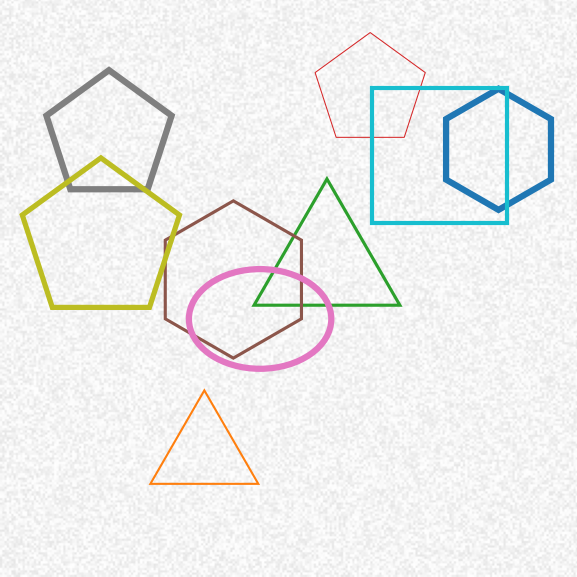[{"shape": "hexagon", "thickness": 3, "radius": 0.52, "center": [0.863, 0.741]}, {"shape": "triangle", "thickness": 1, "radius": 0.54, "center": [0.354, 0.215]}, {"shape": "triangle", "thickness": 1.5, "radius": 0.73, "center": [0.566, 0.544]}, {"shape": "pentagon", "thickness": 0.5, "radius": 0.5, "center": [0.641, 0.842]}, {"shape": "hexagon", "thickness": 1.5, "radius": 0.68, "center": [0.404, 0.515]}, {"shape": "oval", "thickness": 3, "radius": 0.62, "center": [0.45, 0.447]}, {"shape": "pentagon", "thickness": 3, "radius": 0.57, "center": [0.189, 0.764]}, {"shape": "pentagon", "thickness": 2.5, "radius": 0.72, "center": [0.175, 0.583]}, {"shape": "square", "thickness": 2, "radius": 0.58, "center": [0.762, 0.73]}]